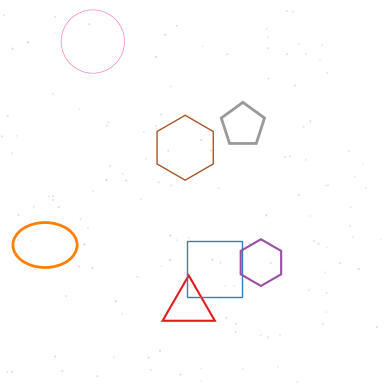[{"shape": "triangle", "thickness": 1.5, "radius": 0.39, "center": [0.49, 0.206]}, {"shape": "square", "thickness": 1, "radius": 0.36, "center": [0.557, 0.301]}, {"shape": "hexagon", "thickness": 1.5, "radius": 0.3, "center": [0.678, 0.318]}, {"shape": "oval", "thickness": 2, "radius": 0.42, "center": [0.117, 0.364]}, {"shape": "hexagon", "thickness": 1, "radius": 0.42, "center": [0.481, 0.616]}, {"shape": "circle", "thickness": 0.5, "radius": 0.41, "center": [0.241, 0.892]}, {"shape": "pentagon", "thickness": 2, "radius": 0.3, "center": [0.631, 0.675]}]